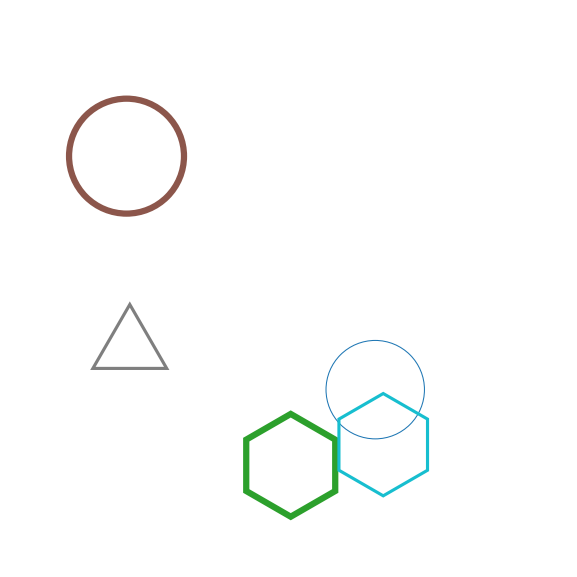[{"shape": "circle", "thickness": 0.5, "radius": 0.43, "center": [0.65, 0.324]}, {"shape": "hexagon", "thickness": 3, "radius": 0.44, "center": [0.503, 0.193]}, {"shape": "circle", "thickness": 3, "radius": 0.5, "center": [0.219, 0.729]}, {"shape": "triangle", "thickness": 1.5, "radius": 0.37, "center": [0.225, 0.398]}, {"shape": "hexagon", "thickness": 1.5, "radius": 0.44, "center": [0.664, 0.229]}]